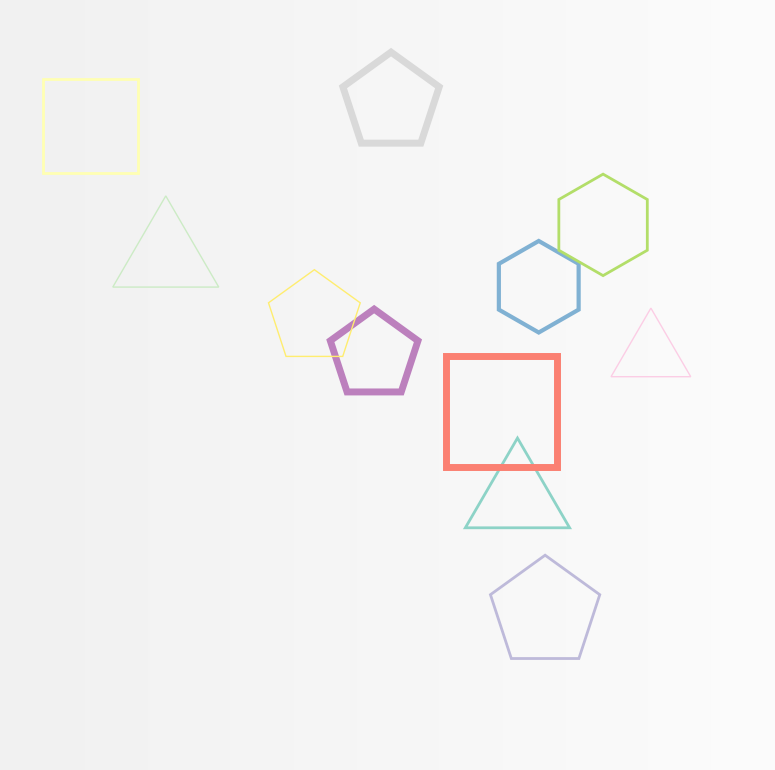[{"shape": "triangle", "thickness": 1, "radius": 0.39, "center": [0.668, 0.353]}, {"shape": "square", "thickness": 1, "radius": 0.31, "center": [0.117, 0.837]}, {"shape": "pentagon", "thickness": 1, "radius": 0.37, "center": [0.703, 0.205]}, {"shape": "square", "thickness": 2.5, "radius": 0.36, "center": [0.648, 0.466]}, {"shape": "hexagon", "thickness": 1.5, "radius": 0.3, "center": [0.695, 0.628]}, {"shape": "hexagon", "thickness": 1, "radius": 0.33, "center": [0.778, 0.708]}, {"shape": "triangle", "thickness": 0.5, "radius": 0.3, "center": [0.84, 0.54]}, {"shape": "pentagon", "thickness": 2.5, "radius": 0.33, "center": [0.505, 0.867]}, {"shape": "pentagon", "thickness": 2.5, "radius": 0.3, "center": [0.483, 0.539]}, {"shape": "triangle", "thickness": 0.5, "radius": 0.39, "center": [0.214, 0.667]}, {"shape": "pentagon", "thickness": 0.5, "radius": 0.31, "center": [0.406, 0.587]}]